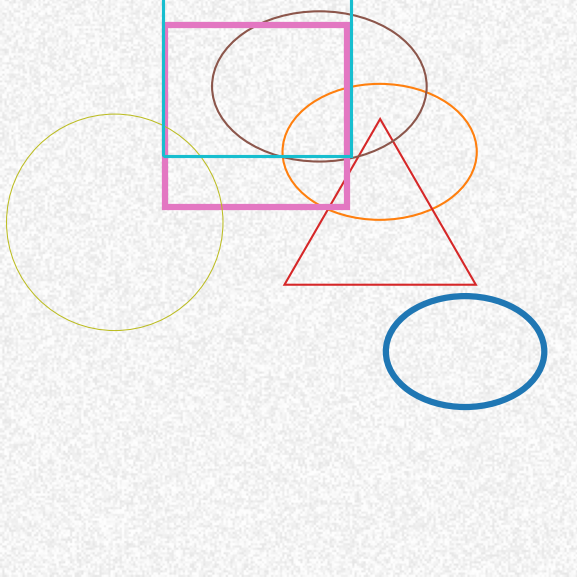[{"shape": "oval", "thickness": 3, "radius": 0.69, "center": [0.805, 0.39]}, {"shape": "oval", "thickness": 1, "radius": 0.84, "center": [0.657, 0.736]}, {"shape": "triangle", "thickness": 1, "radius": 0.96, "center": [0.658, 0.602]}, {"shape": "oval", "thickness": 1, "radius": 0.93, "center": [0.553, 0.849]}, {"shape": "square", "thickness": 3, "radius": 0.79, "center": [0.444, 0.799]}, {"shape": "circle", "thickness": 0.5, "radius": 0.94, "center": [0.199, 0.614]}, {"shape": "square", "thickness": 1.5, "radius": 0.81, "center": [0.445, 0.891]}]